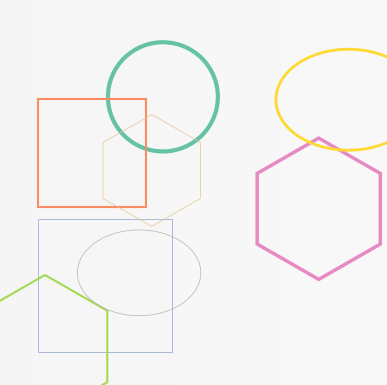[{"shape": "circle", "thickness": 3, "radius": 0.71, "center": [0.42, 0.748]}, {"shape": "square", "thickness": 1.5, "radius": 0.7, "center": [0.237, 0.604]}, {"shape": "square", "thickness": 0.5, "radius": 0.87, "center": [0.27, 0.259]}, {"shape": "hexagon", "thickness": 2.5, "radius": 0.92, "center": [0.823, 0.458]}, {"shape": "hexagon", "thickness": 1.5, "radius": 0.93, "center": [0.116, 0.1]}, {"shape": "oval", "thickness": 2, "radius": 0.94, "center": [0.899, 0.741]}, {"shape": "hexagon", "thickness": 0.5, "radius": 0.73, "center": [0.392, 0.557]}, {"shape": "oval", "thickness": 0.5, "radius": 0.8, "center": [0.359, 0.291]}]